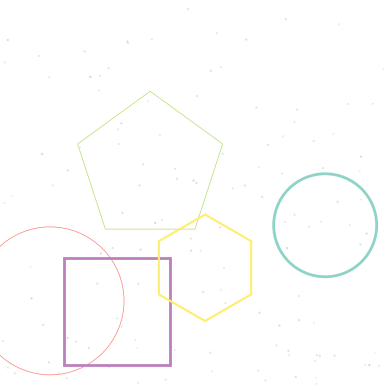[{"shape": "circle", "thickness": 2, "radius": 0.67, "center": [0.845, 0.415]}, {"shape": "circle", "thickness": 0.5, "radius": 0.96, "center": [0.13, 0.219]}, {"shape": "pentagon", "thickness": 0.5, "radius": 0.99, "center": [0.39, 0.565]}, {"shape": "square", "thickness": 2, "radius": 0.69, "center": [0.303, 0.191]}, {"shape": "hexagon", "thickness": 1.5, "radius": 0.69, "center": [0.533, 0.305]}]